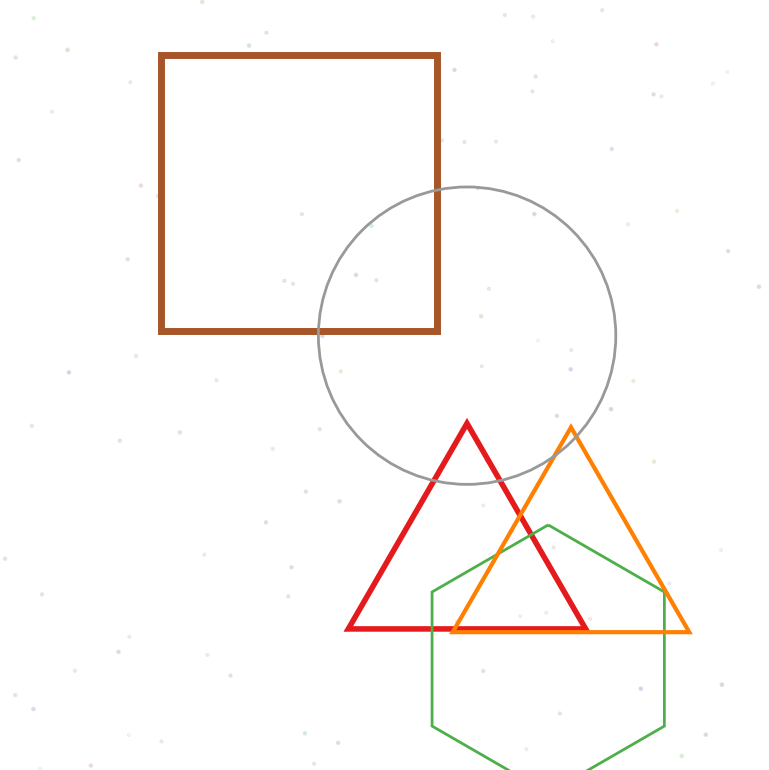[{"shape": "triangle", "thickness": 2, "radius": 0.89, "center": [0.606, 0.272]}, {"shape": "hexagon", "thickness": 1, "radius": 0.87, "center": [0.712, 0.144]}, {"shape": "triangle", "thickness": 1.5, "radius": 0.89, "center": [0.742, 0.268]}, {"shape": "square", "thickness": 2.5, "radius": 0.9, "center": [0.388, 0.749]}, {"shape": "circle", "thickness": 1, "radius": 0.97, "center": [0.607, 0.564]}]